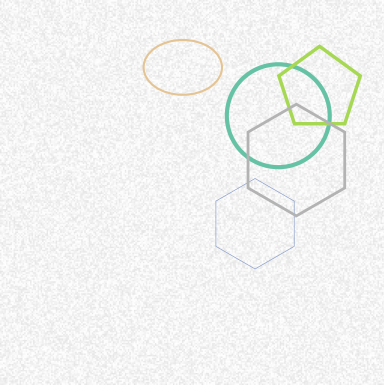[{"shape": "circle", "thickness": 3, "radius": 0.67, "center": [0.723, 0.699]}, {"shape": "hexagon", "thickness": 0.5, "radius": 0.59, "center": [0.662, 0.419]}, {"shape": "pentagon", "thickness": 2.5, "radius": 0.56, "center": [0.83, 0.768]}, {"shape": "oval", "thickness": 1.5, "radius": 0.51, "center": [0.475, 0.825]}, {"shape": "hexagon", "thickness": 2, "radius": 0.73, "center": [0.77, 0.584]}]